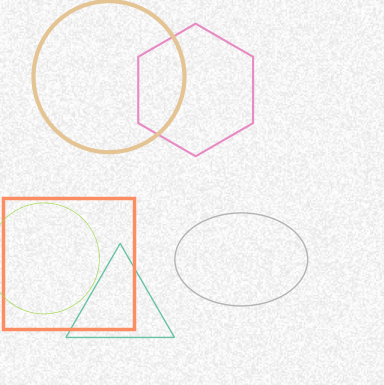[{"shape": "triangle", "thickness": 1, "radius": 0.81, "center": [0.312, 0.205]}, {"shape": "square", "thickness": 2.5, "radius": 0.85, "center": [0.178, 0.315]}, {"shape": "hexagon", "thickness": 1.5, "radius": 0.86, "center": [0.508, 0.766]}, {"shape": "circle", "thickness": 0.5, "radius": 0.72, "center": [0.114, 0.329]}, {"shape": "circle", "thickness": 3, "radius": 0.98, "center": [0.283, 0.801]}, {"shape": "oval", "thickness": 1, "radius": 0.86, "center": [0.627, 0.326]}]